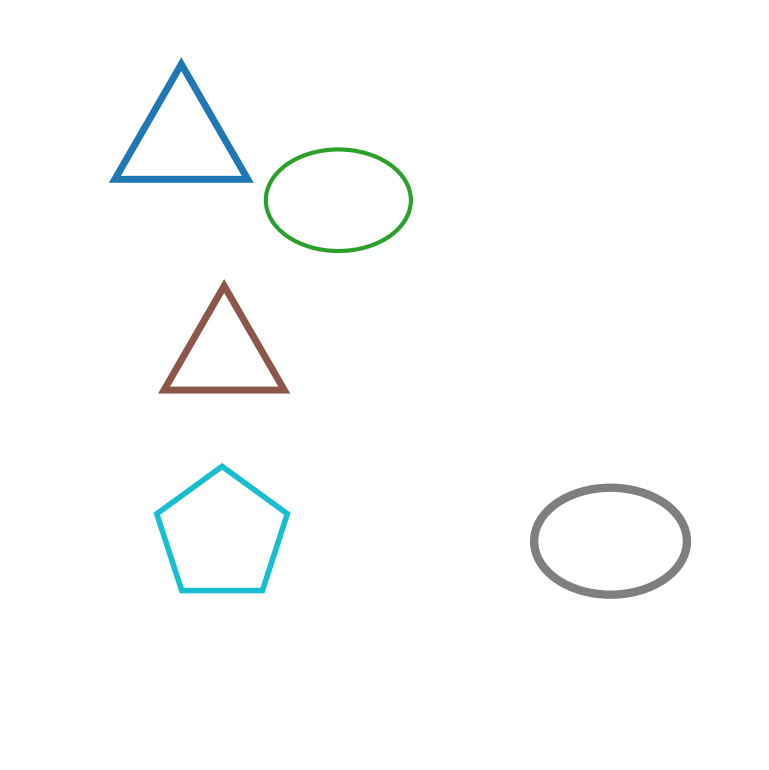[{"shape": "triangle", "thickness": 2.5, "radius": 0.5, "center": [0.235, 0.817]}, {"shape": "oval", "thickness": 1.5, "radius": 0.47, "center": [0.439, 0.74]}, {"shape": "triangle", "thickness": 2.5, "radius": 0.45, "center": [0.291, 0.538]}, {"shape": "oval", "thickness": 3, "radius": 0.5, "center": [0.793, 0.297]}, {"shape": "pentagon", "thickness": 2, "radius": 0.45, "center": [0.288, 0.305]}]